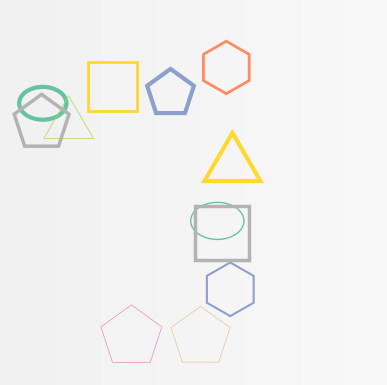[{"shape": "oval", "thickness": 3, "radius": 0.3, "center": [0.11, 0.732]}, {"shape": "oval", "thickness": 1, "radius": 0.34, "center": [0.561, 0.426]}, {"shape": "hexagon", "thickness": 2, "radius": 0.34, "center": [0.584, 0.825]}, {"shape": "hexagon", "thickness": 1.5, "radius": 0.35, "center": [0.594, 0.249]}, {"shape": "pentagon", "thickness": 3, "radius": 0.32, "center": [0.44, 0.758]}, {"shape": "pentagon", "thickness": 0.5, "radius": 0.41, "center": [0.339, 0.125]}, {"shape": "triangle", "thickness": 0.5, "radius": 0.37, "center": [0.177, 0.677]}, {"shape": "triangle", "thickness": 3, "radius": 0.42, "center": [0.6, 0.572]}, {"shape": "square", "thickness": 2, "radius": 0.32, "center": [0.291, 0.775]}, {"shape": "pentagon", "thickness": 0.5, "radius": 0.4, "center": [0.517, 0.124]}, {"shape": "pentagon", "thickness": 2.5, "radius": 0.37, "center": [0.107, 0.68]}, {"shape": "square", "thickness": 2.5, "radius": 0.35, "center": [0.572, 0.394]}]